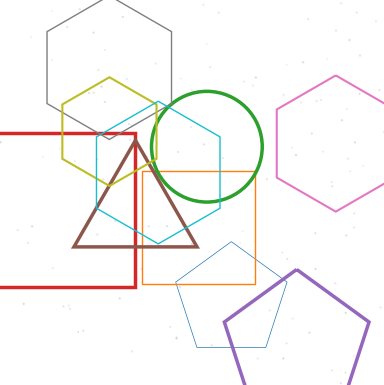[{"shape": "pentagon", "thickness": 0.5, "radius": 0.76, "center": [0.601, 0.22]}, {"shape": "square", "thickness": 1, "radius": 0.74, "center": [0.515, 0.409]}, {"shape": "circle", "thickness": 2.5, "radius": 0.72, "center": [0.537, 0.619]}, {"shape": "square", "thickness": 2.5, "radius": 1.0, "center": [0.15, 0.454]}, {"shape": "pentagon", "thickness": 2.5, "radius": 0.99, "center": [0.771, 0.102]}, {"shape": "triangle", "thickness": 2.5, "radius": 0.92, "center": [0.352, 0.451]}, {"shape": "hexagon", "thickness": 1.5, "radius": 0.88, "center": [0.872, 0.627]}, {"shape": "hexagon", "thickness": 1, "radius": 0.93, "center": [0.284, 0.824]}, {"shape": "hexagon", "thickness": 1.5, "radius": 0.71, "center": [0.284, 0.658]}, {"shape": "hexagon", "thickness": 1, "radius": 0.93, "center": [0.411, 0.552]}]